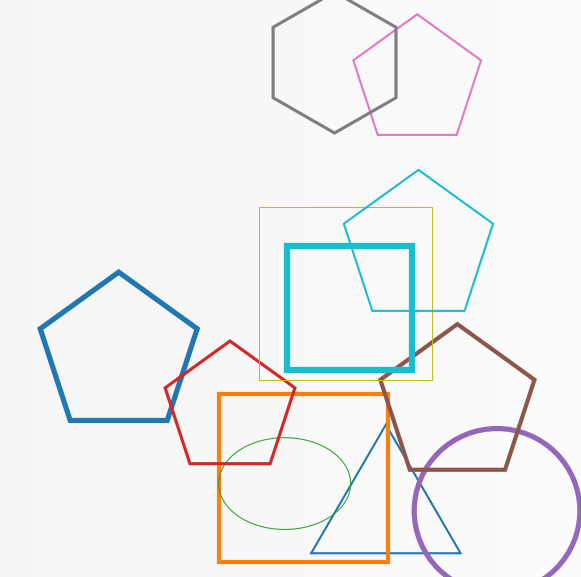[{"shape": "pentagon", "thickness": 2.5, "radius": 0.71, "center": [0.204, 0.386]}, {"shape": "triangle", "thickness": 1, "radius": 0.74, "center": [0.664, 0.115]}, {"shape": "square", "thickness": 2, "radius": 0.73, "center": [0.522, 0.172]}, {"shape": "oval", "thickness": 0.5, "radius": 0.57, "center": [0.49, 0.162]}, {"shape": "pentagon", "thickness": 1.5, "radius": 0.59, "center": [0.396, 0.291]}, {"shape": "circle", "thickness": 2.5, "radius": 0.71, "center": [0.855, 0.115]}, {"shape": "pentagon", "thickness": 2, "radius": 0.7, "center": [0.787, 0.298]}, {"shape": "pentagon", "thickness": 1, "radius": 0.58, "center": [0.718, 0.859]}, {"shape": "hexagon", "thickness": 1.5, "radius": 0.61, "center": [0.576, 0.891]}, {"shape": "square", "thickness": 0.5, "radius": 0.75, "center": [0.594, 0.49]}, {"shape": "pentagon", "thickness": 1, "radius": 0.67, "center": [0.72, 0.57]}, {"shape": "square", "thickness": 3, "radius": 0.54, "center": [0.601, 0.466]}]